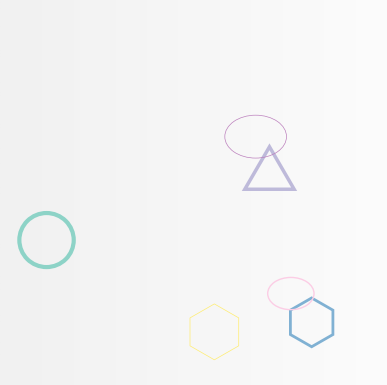[{"shape": "circle", "thickness": 3, "radius": 0.35, "center": [0.12, 0.376]}, {"shape": "triangle", "thickness": 2.5, "radius": 0.37, "center": [0.695, 0.545]}, {"shape": "hexagon", "thickness": 2, "radius": 0.32, "center": [0.804, 0.163]}, {"shape": "oval", "thickness": 1, "radius": 0.3, "center": [0.751, 0.238]}, {"shape": "oval", "thickness": 0.5, "radius": 0.4, "center": [0.66, 0.645]}, {"shape": "hexagon", "thickness": 0.5, "radius": 0.36, "center": [0.553, 0.138]}]